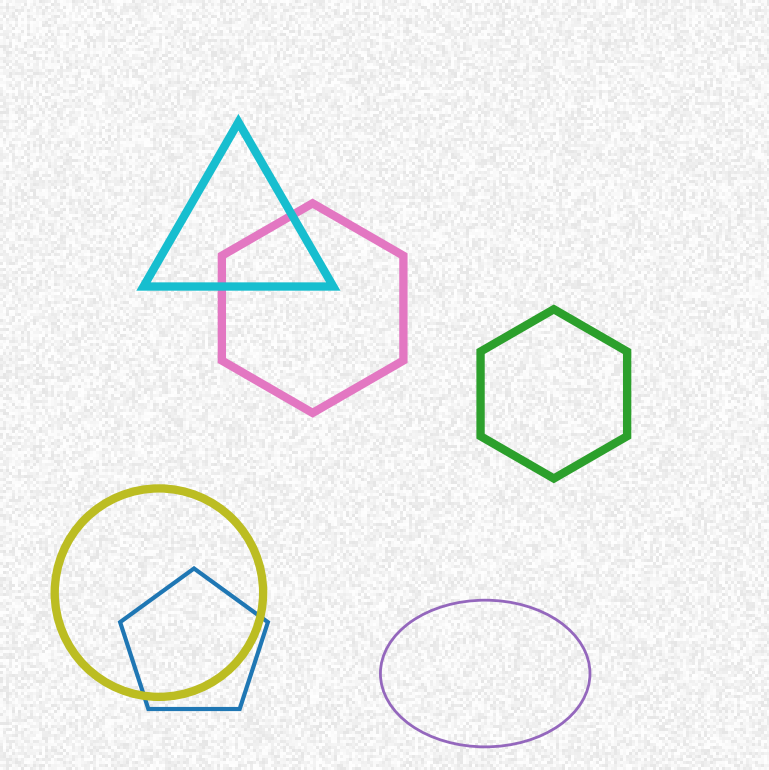[{"shape": "pentagon", "thickness": 1.5, "radius": 0.5, "center": [0.252, 0.161]}, {"shape": "hexagon", "thickness": 3, "radius": 0.55, "center": [0.719, 0.488]}, {"shape": "oval", "thickness": 1, "radius": 0.68, "center": [0.63, 0.125]}, {"shape": "hexagon", "thickness": 3, "radius": 0.68, "center": [0.406, 0.6]}, {"shape": "circle", "thickness": 3, "radius": 0.68, "center": [0.206, 0.23]}, {"shape": "triangle", "thickness": 3, "radius": 0.71, "center": [0.31, 0.699]}]